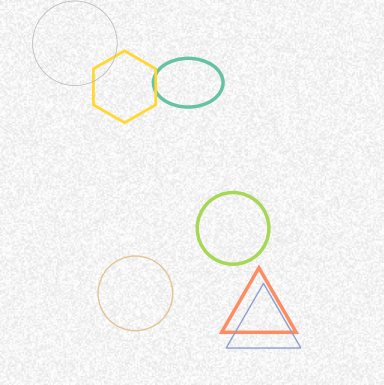[{"shape": "oval", "thickness": 2.5, "radius": 0.45, "center": [0.489, 0.785]}, {"shape": "triangle", "thickness": 2.5, "radius": 0.56, "center": [0.673, 0.193]}, {"shape": "triangle", "thickness": 1, "radius": 0.56, "center": [0.684, 0.152]}, {"shape": "circle", "thickness": 2.5, "radius": 0.47, "center": [0.605, 0.407]}, {"shape": "hexagon", "thickness": 2, "radius": 0.47, "center": [0.324, 0.775]}, {"shape": "circle", "thickness": 1, "radius": 0.48, "center": [0.352, 0.238]}, {"shape": "circle", "thickness": 0.5, "radius": 0.55, "center": [0.195, 0.888]}]